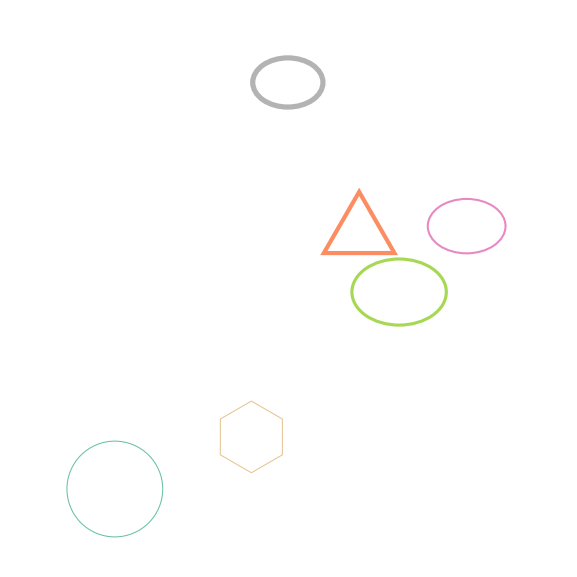[{"shape": "circle", "thickness": 0.5, "radius": 0.41, "center": [0.199, 0.152]}, {"shape": "triangle", "thickness": 2, "radius": 0.35, "center": [0.622, 0.596]}, {"shape": "oval", "thickness": 1, "radius": 0.34, "center": [0.808, 0.608]}, {"shape": "oval", "thickness": 1.5, "radius": 0.41, "center": [0.691, 0.493]}, {"shape": "hexagon", "thickness": 0.5, "radius": 0.31, "center": [0.435, 0.243]}, {"shape": "oval", "thickness": 2.5, "radius": 0.3, "center": [0.498, 0.856]}]